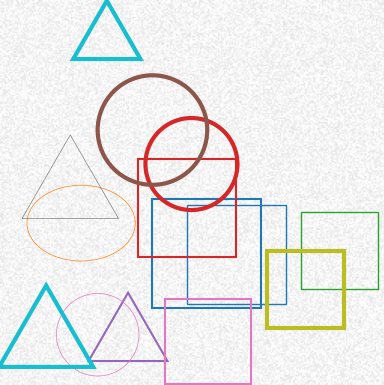[{"shape": "square", "thickness": 1, "radius": 0.64, "center": [0.614, 0.34]}, {"shape": "square", "thickness": 1.5, "radius": 0.71, "center": [0.536, 0.341]}, {"shape": "oval", "thickness": 0.5, "radius": 0.7, "center": [0.211, 0.42]}, {"shape": "square", "thickness": 1, "radius": 0.5, "center": [0.881, 0.35]}, {"shape": "circle", "thickness": 3, "radius": 0.6, "center": [0.497, 0.574]}, {"shape": "square", "thickness": 1.5, "radius": 0.64, "center": [0.485, 0.46]}, {"shape": "triangle", "thickness": 1.5, "radius": 0.59, "center": [0.333, 0.121]}, {"shape": "circle", "thickness": 3, "radius": 0.71, "center": [0.396, 0.662]}, {"shape": "circle", "thickness": 0.5, "radius": 0.54, "center": [0.254, 0.131]}, {"shape": "square", "thickness": 1.5, "radius": 0.56, "center": [0.54, 0.113]}, {"shape": "triangle", "thickness": 0.5, "radius": 0.72, "center": [0.182, 0.505]}, {"shape": "square", "thickness": 3, "radius": 0.5, "center": [0.793, 0.248]}, {"shape": "triangle", "thickness": 3, "radius": 0.7, "center": [0.12, 0.117]}, {"shape": "triangle", "thickness": 3, "radius": 0.5, "center": [0.277, 0.897]}]